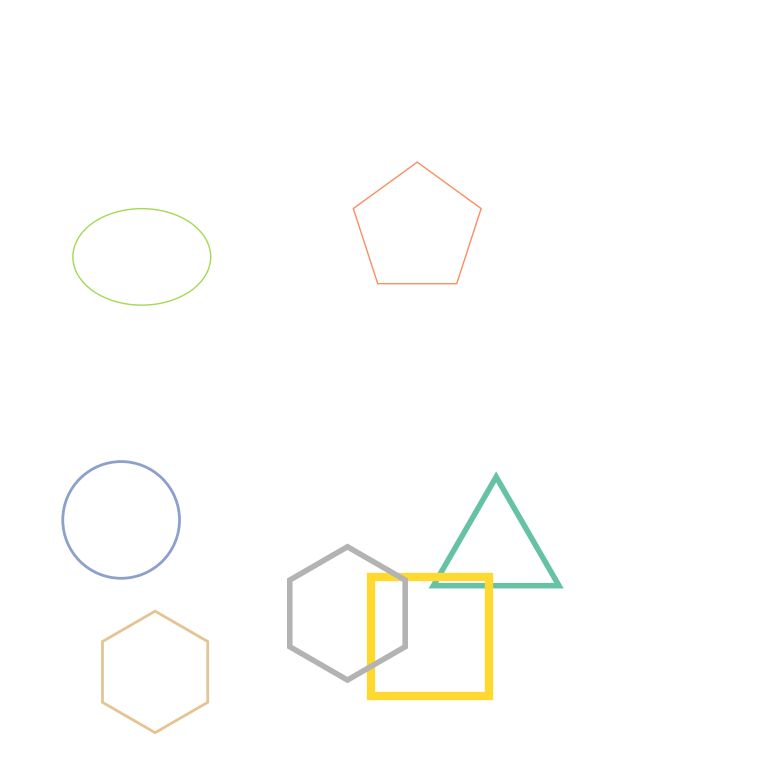[{"shape": "triangle", "thickness": 2, "radius": 0.47, "center": [0.644, 0.286]}, {"shape": "pentagon", "thickness": 0.5, "radius": 0.44, "center": [0.542, 0.702]}, {"shape": "circle", "thickness": 1, "radius": 0.38, "center": [0.157, 0.325]}, {"shape": "oval", "thickness": 0.5, "radius": 0.45, "center": [0.184, 0.666]}, {"shape": "square", "thickness": 3, "radius": 0.39, "center": [0.559, 0.173]}, {"shape": "hexagon", "thickness": 1, "radius": 0.39, "center": [0.201, 0.127]}, {"shape": "hexagon", "thickness": 2, "radius": 0.43, "center": [0.451, 0.203]}]